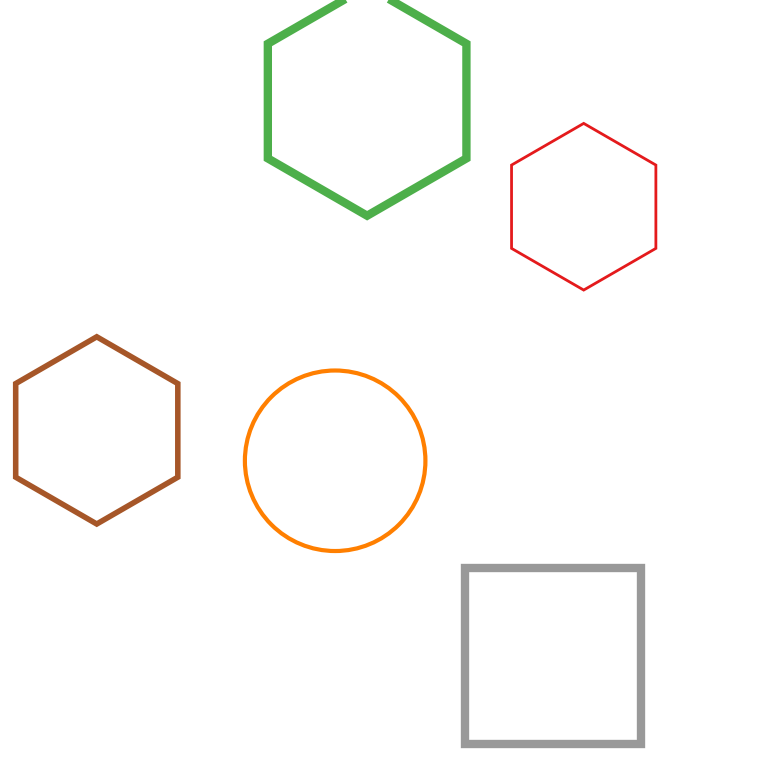[{"shape": "hexagon", "thickness": 1, "radius": 0.54, "center": [0.758, 0.732]}, {"shape": "hexagon", "thickness": 3, "radius": 0.74, "center": [0.477, 0.869]}, {"shape": "circle", "thickness": 1.5, "radius": 0.59, "center": [0.435, 0.402]}, {"shape": "hexagon", "thickness": 2, "radius": 0.61, "center": [0.126, 0.441]}, {"shape": "square", "thickness": 3, "radius": 0.57, "center": [0.718, 0.148]}]